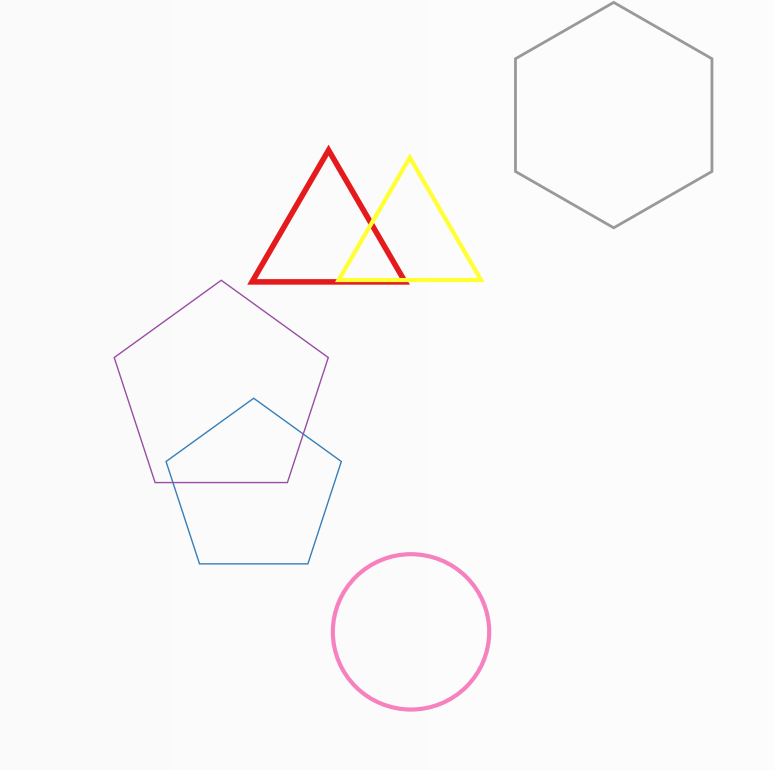[{"shape": "triangle", "thickness": 2, "radius": 0.57, "center": [0.424, 0.691]}, {"shape": "pentagon", "thickness": 0.5, "radius": 0.59, "center": [0.327, 0.364]}, {"shape": "pentagon", "thickness": 0.5, "radius": 0.73, "center": [0.285, 0.491]}, {"shape": "triangle", "thickness": 1.5, "radius": 0.53, "center": [0.529, 0.689]}, {"shape": "circle", "thickness": 1.5, "radius": 0.5, "center": [0.53, 0.179]}, {"shape": "hexagon", "thickness": 1, "radius": 0.73, "center": [0.792, 0.851]}]